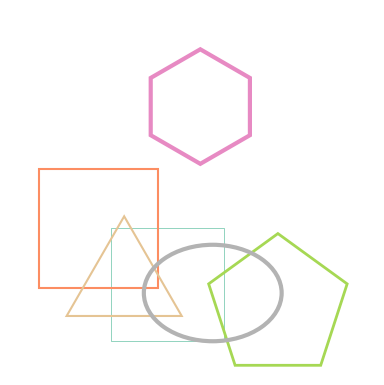[{"shape": "square", "thickness": 0.5, "radius": 0.73, "center": [0.436, 0.262]}, {"shape": "square", "thickness": 1.5, "radius": 0.77, "center": [0.257, 0.407]}, {"shape": "hexagon", "thickness": 3, "radius": 0.74, "center": [0.52, 0.723]}, {"shape": "pentagon", "thickness": 2, "radius": 0.95, "center": [0.722, 0.204]}, {"shape": "triangle", "thickness": 1.5, "radius": 0.86, "center": [0.323, 0.266]}, {"shape": "oval", "thickness": 3, "radius": 0.89, "center": [0.553, 0.239]}]